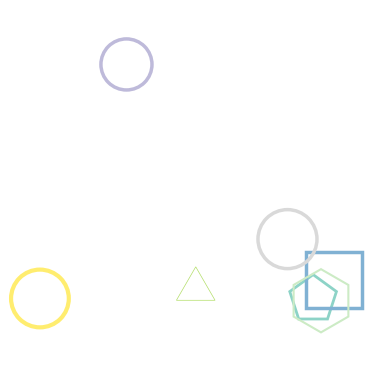[{"shape": "pentagon", "thickness": 2, "radius": 0.32, "center": [0.813, 0.223]}, {"shape": "circle", "thickness": 2.5, "radius": 0.33, "center": [0.328, 0.833]}, {"shape": "square", "thickness": 2.5, "radius": 0.36, "center": [0.867, 0.273]}, {"shape": "triangle", "thickness": 0.5, "radius": 0.29, "center": [0.508, 0.249]}, {"shape": "circle", "thickness": 2.5, "radius": 0.38, "center": [0.747, 0.379]}, {"shape": "hexagon", "thickness": 1.5, "radius": 0.41, "center": [0.834, 0.219]}, {"shape": "circle", "thickness": 3, "radius": 0.38, "center": [0.104, 0.225]}]